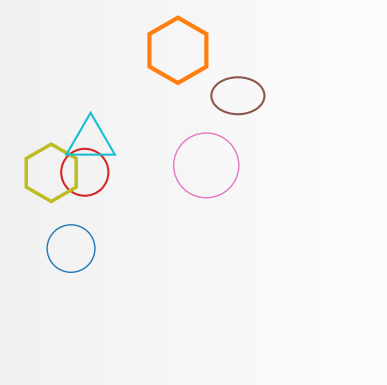[{"shape": "circle", "thickness": 1, "radius": 0.31, "center": [0.183, 0.354]}, {"shape": "hexagon", "thickness": 3, "radius": 0.42, "center": [0.459, 0.869]}, {"shape": "circle", "thickness": 1.5, "radius": 0.3, "center": [0.219, 0.553]}, {"shape": "oval", "thickness": 1.5, "radius": 0.34, "center": [0.614, 0.751]}, {"shape": "circle", "thickness": 1, "radius": 0.42, "center": [0.532, 0.57]}, {"shape": "hexagon", "thickness": 2.5, "radius": 0.37, "center": [0.132, 0.551]}, {"shape": "triangle", "thickness": 1.5, "radius": 0.36, "center": [0.234, 0.635]}]